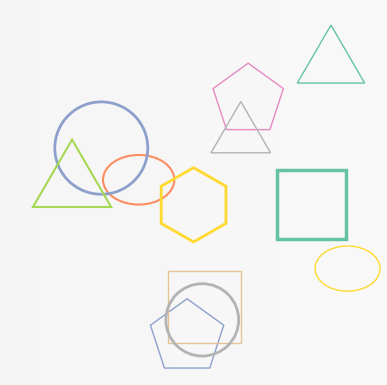[{"shape": "square", "thickness": 2.5, "radius": 0.44, "center": [0.803, 0.468]}, {"shape": "triangle", "thickness": 1, "radius": 0.5, "center": [0.854, 0.834]}, {"shape": "oval", "thickness": 1.5, "radius": 0.46, "center": [0.358, 0.533]}, {"shape": "circle", "thickness": 2, "radius": 0.6, "center": [0.261, 0.615]}, {"shape": "pentagon", "thickness": 1, "radius": 0.5, "center": [0.483, 0.125]}, {"shape": "pentagon", "thickness": 1, "radius": 0.48, "center": [0.641, 0.74]}, {"shape": "triangle", "thickness": 1.5, "radius": 0.58, "center": [0.186, 0.521]}, {"shape": "oval", "thickness": 1, "radius": 0.42, "center": [0.897, 0.302]}, {"shape": "hexagon", "thickness": 2, "radius": 0.48, "center": [0.5, 0.468]}, {"shape": "square", "thickness": 1, "radius": 0.47, "center": [0.528, 0.203]}, {"shape": "circle", "thickness": 2, "radius": 0.47, "center": [0.522, 0.169]}, {"shape": "triangle", "thickness": 1, "radius": 0.44, "center": [0.621, 0.647]}]